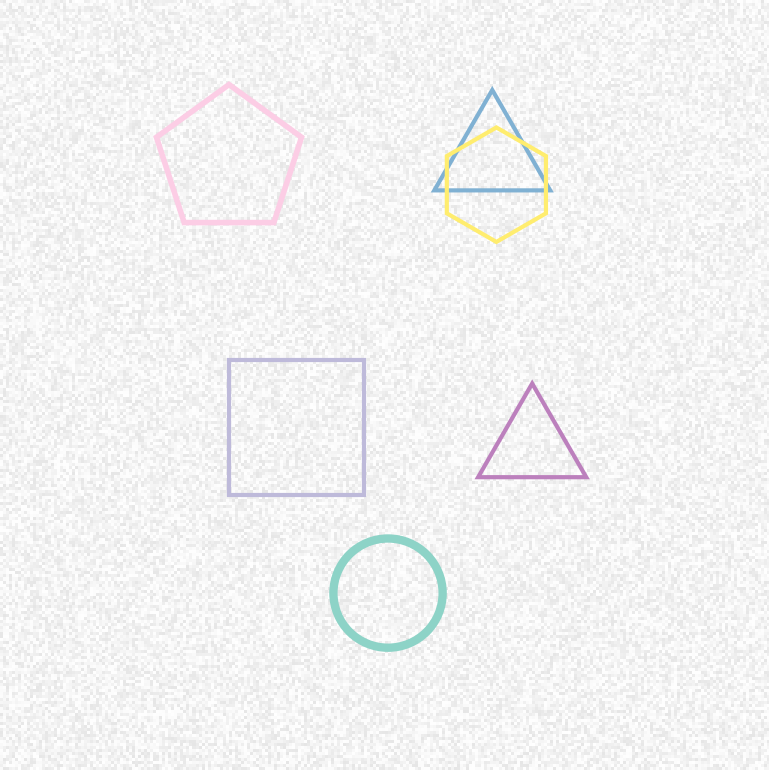[{"shape": "circle", "thickness": 3, "radius": 0.35, "center": [0.504, 0.23]}, {"shape": "square", "thickness": 1.5, "radius": 0.44, "center": [0.385, 0.445]}, {"shape": "triangle", "thickness": 1.5, "radius": 0.43, "center": [0.639, 0.796]}, {"shape": "pentagon", "thickness": 2, "radius": 0.5, "center": [0.297, 0.791]}, {"shape": "triangle", "thickness": 1.5, "radius": 0.41, "center": [0.691, 0.421]}, {"shape": "hexagon", "thickness": 1.5, "radius": 0.37, "center": [0.645, 0.76]}]